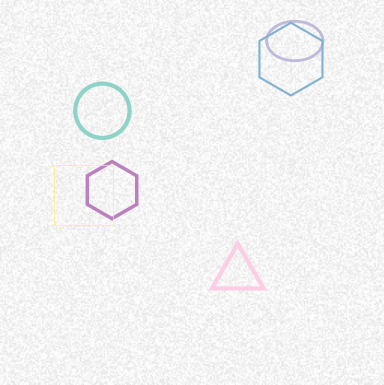[{"shape": "circle", "thickness": 3, "radius": 0.35, "center": [0.266, 0.712]}, {"shape": "oval", "thickness": 2, "radius": 0.37, "center": [0.766, 0.893]}, {"shape": "hexagon", "thickness": 1.5, "radius": 0.47, "center": [0.756, 0.846]}, {"shape": "triangle", "thickness": 3, "radius": 0.39, "center": [0.618, 0.29]}, {"shape": "hexagon", "thickness": 2.5, "radius": 0.37, "center": [0.291, 0.506]}, {"shape": "square", "thickness": 0.5, "radius": 0.38, "center": [0.216, 0.493]}]